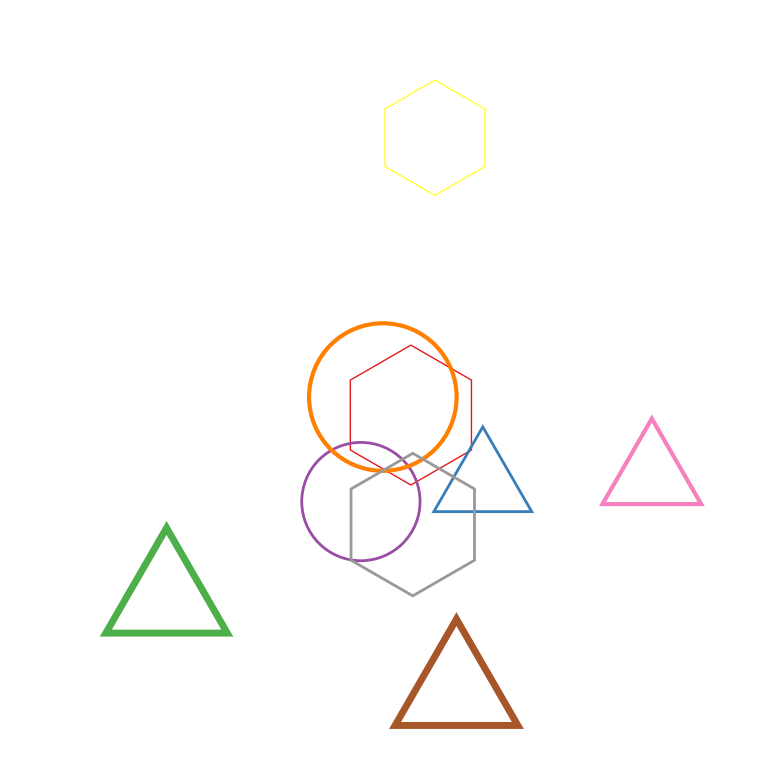[{"shape": "hexagon", "thickness": 0.5, "radius": 0.45, "center": [0.534, 0.461]}, {"shape": "triangle", "thickness": 1, "radius": 0.37, "center": [0.627, 0.372]}, {"shape": "triangle", "thickness": 2.5, "radius": 0.46, "center": [0.216, 0.223]}, {"shape": "circle", "thickness": 1, "radius": 0.38, "center": [0.469, 0.349]}, {"shape": "circle", "thickness": 1.5, "radius": 0.48, "center": [0.497, 0.484]}, {"shape": "hexagon", "thickness": 0.5, "radius": 0.37, "center": [0.565, 0.821]}, {"shape": "triangle", "thickness": 2.5, "radius": 0.46, "center": [0.593, 0.104]}, {"shape": "triangle", "thickness": 1.5, "radius": 0.37, "center": [0.847, 0.382]}, {"shape": "hexagon", "thickness": 1, "radius": 0.46, "center": [0.536, 0.319]}]